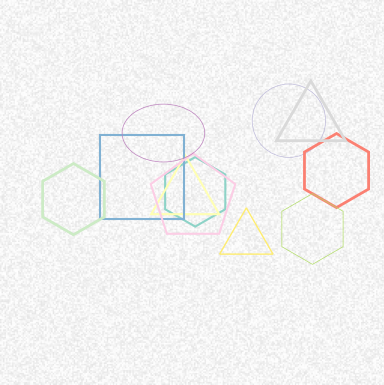[{"shape": "hexagon", "thickness": 1.5, "radius": 0.45, "center": [0.507, 0.502]}, {"shape": "triangle", "thickness": 1.5, "radius": 0.51, "center": [0.481, 0.495]}, {"shape": "circle", "thickness": 0.5, "radius": 0.48, "center": [0.75, 0.686]}, {"shape": "hexagon", "thickness": 2, "radius": 0.48, "center": [0.874, 0.557]}, {"shape": "square", "thickness": 1.5, "radius": 0.55, "center": [0.37, 0.541]}, {"shape": "hexagon", "thickness": 0.5, "radius": 0.46, "center": [0.812, 0.405]}, {"shape": "pentagon", "thickness": 1.5, "radius": 0.58, "center": [0.501, 0.486]}, {"shape": "triangle", "thickness": 2, "radius": 0.52, "center": [0.807, 0.686]}, {"shape": "oval", "thickness": 0.5, "radius": 0.54, "center": [0.424, 0.654]}, {"shape": "hexagon", "thickness": 2, "radius": 0.46, "center": [0.191, 0.483]}, {"shape": "triangle", "thickness": 1, "radius": 0.4, "center": [0.64, 0.38]}]